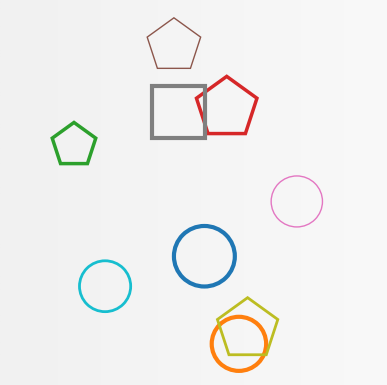[{"shape": "circle", "thickness": 3, "radius": 0.39, "center": [0.527, 0.334]}, {"shape": "circle", "thickness": 3, "radius": 0.35, "center": [0.617, 0.107]}, {"shape": "pentagon", "thickness": 2.5, "radius": 0.3, "center": [0.191, 0.623]}, {"shape": "pentagon", "thickness": 2.5, "radius": 0.41, "center": [0.585, 0.719]}, {"shape": "pentagon", "thickness": 1, "radius": 0.36, "center": [0.449, 0.881]}, {"shape": "circle", "thickness": 1, "radius": 0.33, "center": [0.766, 0.477]}, {"shape": "square", "thickness": 3, "radius": 0.34, "center": [0.462, 0.709]}, {"shape": "pentagon", "thickness": 2, "radius": 0.41, "center": [0.639, 0.145]}, {"shape": "circle", "thickness": 2, "radius": 0.33, "center": [0.271, 0.257]}]